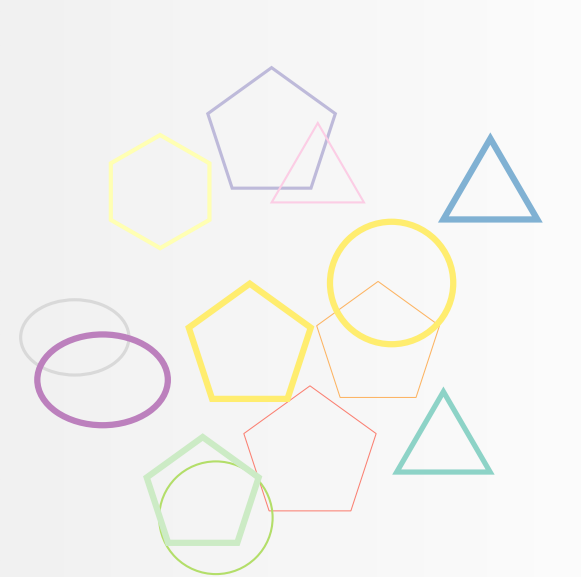[{"shape": "triangle", "thickness": 2.5, "radius": 0.46, "center": [0.763, 0.228]}, {"shape": "hexagon", "thickness": 2, "radius": 0.49, "center": [0.275, 0.667]}, {"shape": "pentagon", "thickness": 1.5, "radius": 0.58, "center": [0.467, 0.767]}, {"shape": "pentagon", "thickness": 0.5, "radius": 0.6, "center": [0.533, 0.211]}, {"shape": "triangle", "thickness": 3, "radius": 0.47, "center": [0.844, 0.666]}, {"shape": "pentagon", "thickness": 0.5, "radius": 0.56, "center": [0.65, 0.401]}, {"shape": "circle", "thickness": 1, "radius": 0.49, "center": [0.371, 0.103]}, {"shape": "triangle", "thickness": 1, "radius": 0.46, "center": [0.547, 0.694]}, {"shape": "oval", "thickness": 1.5, "radius": 0.47, "center": [0.129, 0.415]}, {"shape": "oval", "thickness": 3, "radius": 0.56, "center": [0.176, 0.341]}, {"shape": "pentagon", "thickness": 3, "radius": 0.51, "center": [0.349, 0.141]}, {"shape": "circle", "thickness": 3, "radius": 0.53, "center": [0.674, 0.509]}, {"shape": "pentagon", "thickness": 3, "radius": 0.55, "center": [0.43, 0.398]}]